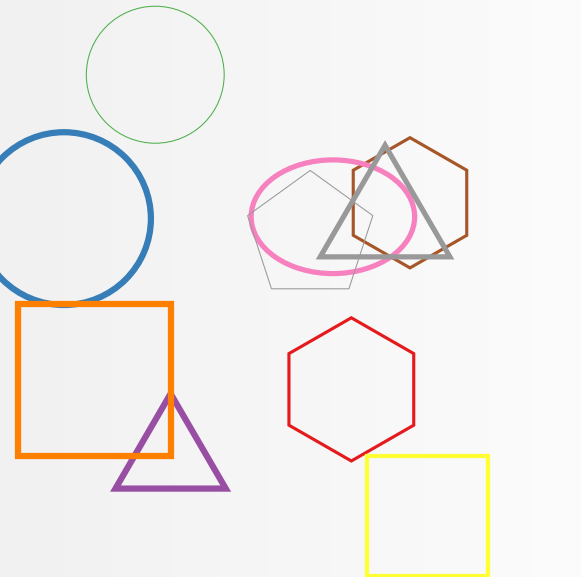[{"shape": "hexagon", "thickness": 1.5, "radius": 0.62, "center": [0.604, 0.325]}, {"shape": "circle", "thickness": 3, "radius": 0.75, "center": [0.11, 0.621]}, {"shape": "circle", "thickness": 0.5, "radius": 0.59, "center": [0.267, 0.87]}, {"shape": "triangle", "thickness": 3, "radius": 0.55, "center": [0.294, 0.208]}, {"shape": "square", "thickness": 3, "radius": 0.66, "center": [0.162, 0.342]}, {"shape": "square", "thickness": 2, "radius": 0.52, "center": [0.735, 0.105]}, {"shape": "hexagon", "thickness": 1.5, "radius": 0.56, "center": [0.705, 0.648]}, {"shape": "oval", "thickness": 2.5, "radius": 0.7, "center": [0.573, 0.624]}, {"shape": "pentagon", "thickness": 0.5, "radius": 0.57, "center": [0.534, 0.591]}, {"shape": "triangle", "thickness": 2.5, "radius": 0.64, "center": [0.662, 0.619]}]